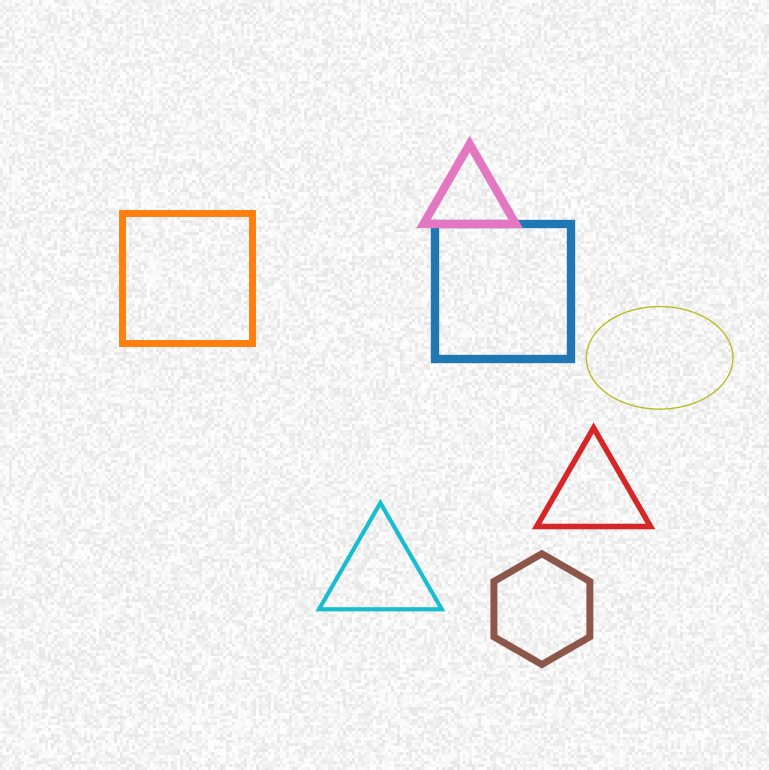[{"shape": "square", "thickness": 3, "radius": 0.44, "center": [0.653, 0.621]}, {"shape": "square", "thickness": 2.5, "radius": 0.42, "center": [0.243, 0.639]}, {"shape": "triangle", "thickness": 2, "radius": 0.43, "center": [0.771, 0.359]}, {"shape": "hexagon", "thickness": 2.5, "radius": 0.36, "center": [0.704, 0.209]}, {"shape": "triangle", "thickness": 3, "radius": 0.35, "center": [0.61, 0.744]}, {"shape": "oval", "thickness": 0.5, "radius": 0.48, "center": [0.857, 0.535]}, {"shape": "triangle", "thickness": 1.5, "radius": 0.46, "center": [0.494, 0.255]}]